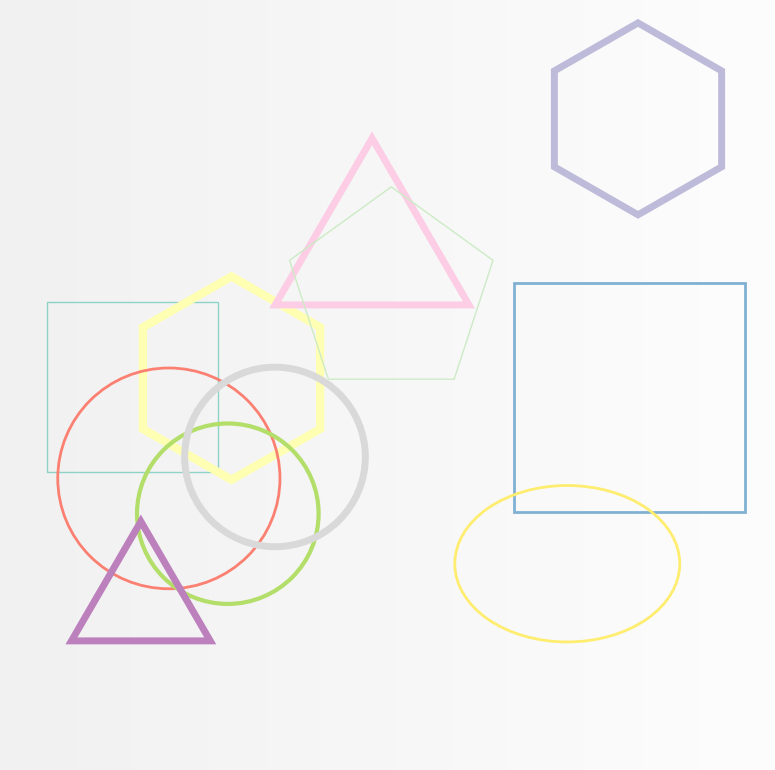[{"shape": "square", "thickness": 0.5, "radius": 0.55, "center": [0.172, 0.498]}, {"shape": "hexagon", "thickness": 3, "radius": 0.66, "center": [0.299, 0.509]}, {"shape": "hexagon", "thickness": 2.5, "radius": 0.62, "center": [0.823, 0.846]}, {"shape": "circle", "thickness": 1, "radius": 0.72, "center": [0.218, 0.379]}, {"shape": "square", "thickness": 1, "radius": 0.74, "center": [0.813, 0.484]}, {"shape": "circle", "thickness": 1.5, "radius": 0.59, "center": [0.294, 0.333]}, {"shape": "triangle", "thickness": 2.5, "radius": 0.72, "center": [0.48, 0.676]}, {"shape": "circle", "thickness": 2.5, "radius": 0.58, "center": [0.355, 0.407]}, {"shape": "triangle", "thickness": 2.5, "radius": 0.52, "center": [0.182, 0.219]}, {"shape": "pentagon", "thickness": 0.5, "radius": 0.69, "center": [0.505, 0.619]}, {"shape": "oval", "thickness": 1, "radius": 0.73, "center": [0.732, 0.268]}]